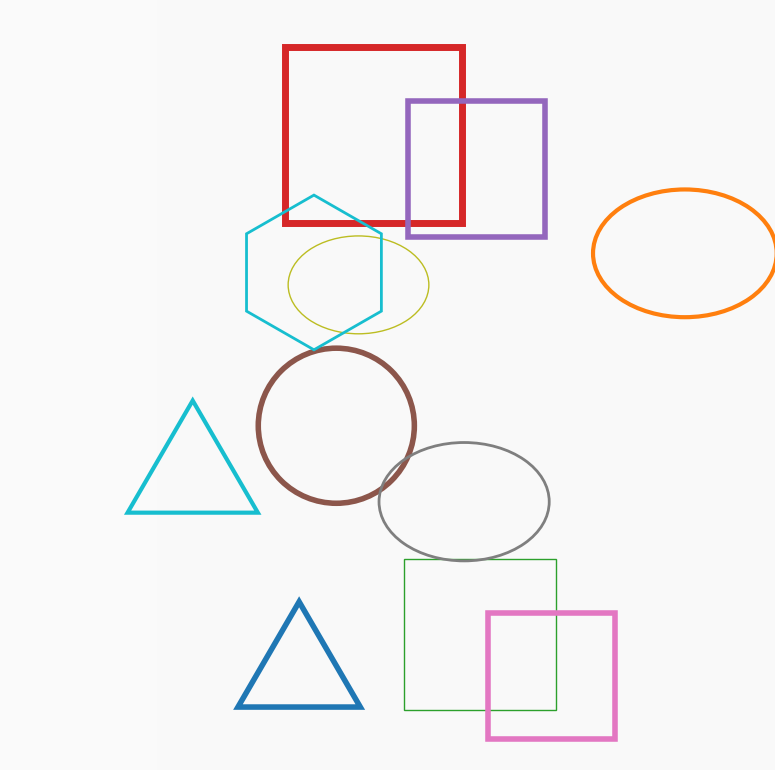[{"shape": "triangle", "thickness": 2, "radius": 0.46, "center": [0.386, 0.127]}, {"shape": "oval", "thickness": 1.5, "radius": 0.59, "center": [0.884, 0.671]}, {"shape": "square", "thickness": 0.5, "radius": 0.49, "center": [0.619, 0.176]}, {"shape": "square", "thickness": 2.5, "radius": 0.57, "center": [0.482, 0.825]}, {"shape": "square", "thickness": 2, "radius": 0.44, "center": [0.615, 0.78]}, {"shape": "circle", "thickness": 2, "radius": 0.5, "center": [0.434, 0.447]}, {"shape": "square", "thickness": 2, "radius": 0.41, "center": [0.712, 0.122]}, {"shape": "oval", "thickness": 1, "radius": 0.55, "center": [0.599, 0.348]}, {"shape": "oval", "thickness": 0.5, "radius": 0.45, "center": [0.463, 0.63]}, {"shape": "triangle", "thickness": 1.5, "radius": 0.49, "center": [0.249, 0.383]}, {"shape": "hexagon", "thickness": 1, "radius": 0.5, "center": [0.405, 0.646]}]